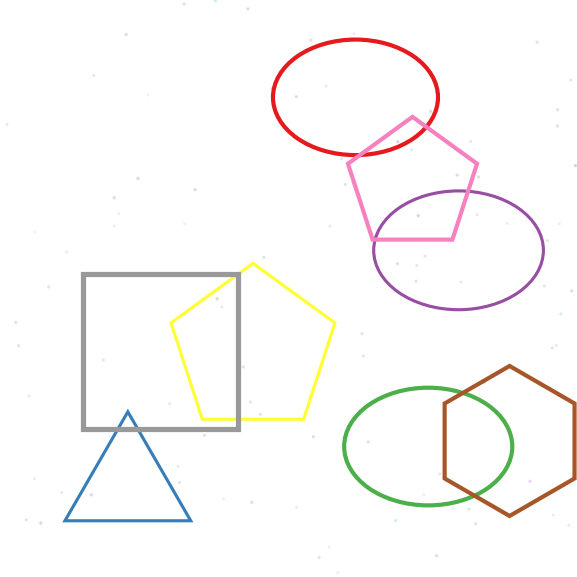[{"shape": "oval", "thickness": 2, "radius": 0.71, "center": [0.616, 0.831]}, {"shape": "triangle", "thickness": 1.5, "radius": 0.63, "center": [0.221, 0.16]}, {"shape": "oval", "thickness": 2, "radius": 0.73, "center": [0.742, 0.226]}, {"shape": "oval", "thickness": 1.5, "radius": 0.73, "center": [0.794, 0.566]}, {"shape": "pentagon", "thickness": 1.5, "radius": 0.75, "center": [0.438, 0.394]}, {"shape": "hexagon", "thickness": 2, "radius": 0.65, "center": [0.882, 0.236]}, {"shape": "pentagon", "thickness": 2, "radius": 0.59, "center": [0.714, 0.679]}, {"shape": "square", "thickness": 2.5, "radius": 0.67, "center": [0.278, 0.391]}]